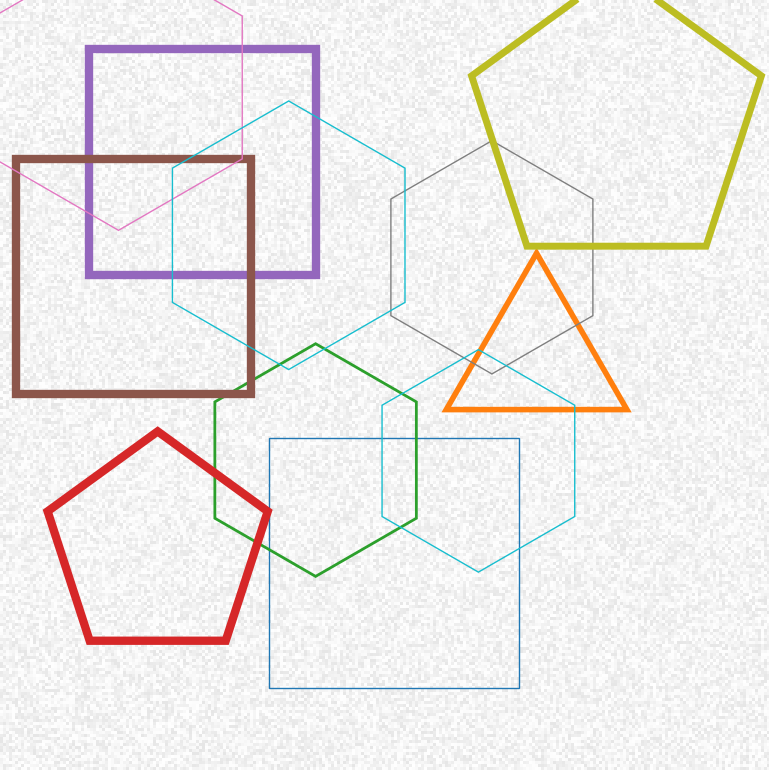[{"shape": "square", "thickness": 0.5, "radius": 0.81, "center": [0.512, 0.269]}, {"shape": "triangle", "thickness": 2, "radius": 0.68, "center": [0.697, 0.536]}, {"shape": "hexagon", "thickness": 1, "radius": 0.76, "center": [0.41, 0.403]}, {"shape": "pentagon", "thickness": 3, "radius": 0.75, "center": [0.205, 0.289]}, {"shape": "square", "thickness": 3, "radius": 0.73, "center": [0.263, 0.79]}, {"shape": "square", "thickness": 3, "radius": 0.76, "center": [0.173, 0.64]}, {"shape": "hexagon", "thickness": 0.5, "radius": 0.93, "center": [0.154, 0.886]}, {"shape": "hexagon", "thickness": 0.5, "radius": 0.76, "center": [0.639, 0.666]}, {"shape": "pentagon", "thickness": 2.5, "radius": 0.99, "center": [0.801, 0.84]}, {"shape": "hexagon", "thickness": 0.5, "radius": 0.72, "center": [0.621, 0.401]}, {"shape": "hexagon", "thickness": 0.5, "radius": 0.87, "center": [0.375, 0.694]}]